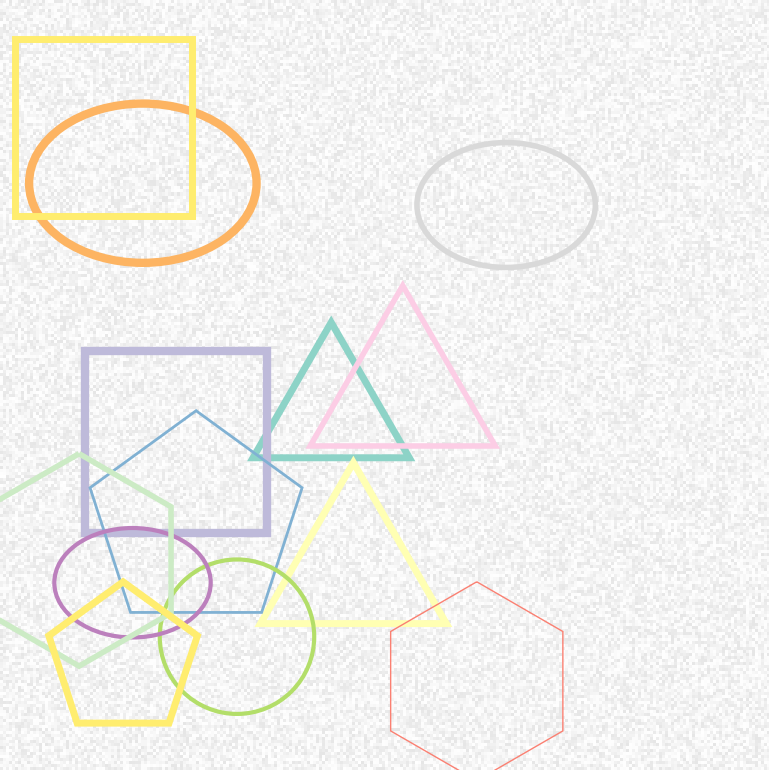[{"shape": "triangle", "thickness": 2.5, "radius": 0.59, "center": [0.43, 0.464]}, {"shape": "triangle", "thickness": 2.5, "radius": 0.7, "center": [0.459, 0.26]}, {"shape": "square", "thickness": 3, "radius": 0.59, "center": [0.229, 0.427]}, {"shape": "hexagon", "thickness": 0.5, "radius": 0.65, "center": [0.619, 0.115]}, {"shape": "pentagon", "thickness": 1, "radius": 0.72, "center": [0.255, 0.322]}, {"shape": "oval", "thickness": 3, "radius": 0.74, "center": [0.186, 0.762]}, {"shape": "circle", "thickness": 1.5, "radius": 0.5, "center": [0.308, 0.173]}, {"shape": "triangle", "thickness": 2, "radius": 0.69, "center": [0.523, 0.49]}, {"shape": "oval", "thickness": 2, "radius": 0.58, "center": [0.657, 0.734]}, {"shape": "oval", "thickness": 1.5, "radius": 0.51, "center": [0.172, 0.243]}, {"shape": "hexagon", "thickness": 2, "radius": 0.69, "center": [0.103, 0.273]}, {"shape": "pentagon", "thickness": 2.5, "radius": 0.51, "center": [0.16, 0.143]}, {"shape": "square", "thickness": 2.5, "radius": 0.57, "center": [0.134, 0.834]}]